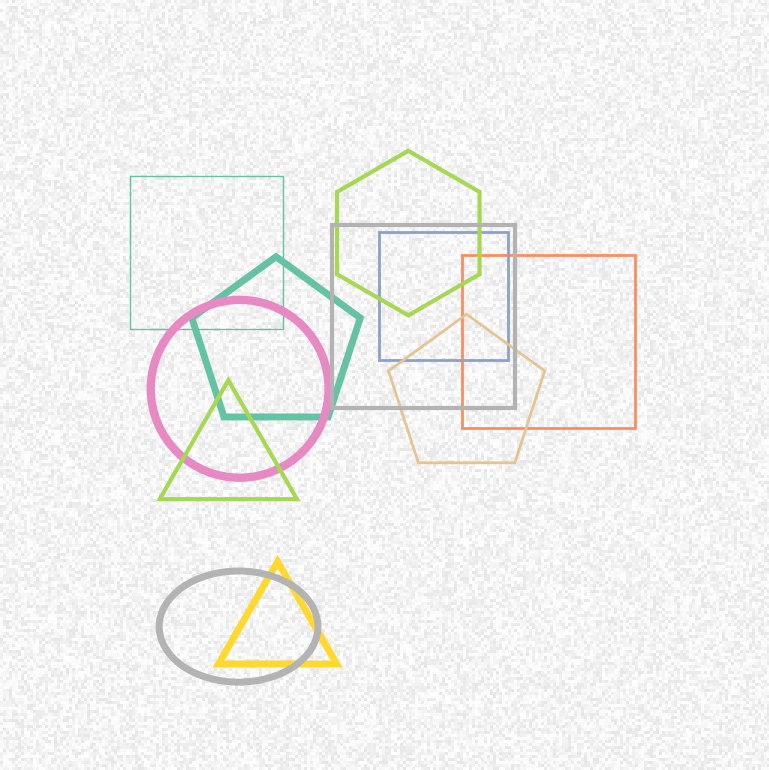[{"shape": "square", "thickness": 0.5, "radius": 0.5, "center": [0.268, 0.672]}, {"shape": "pentagon", "thickness": 2.5, "radius": 0.58, "center": [0.359, 0.552]}, {"shape": "square", "thickness": 1, "radius": 0.56, "center": [0.712, 0.557]}, {"shape": "square", "thickness": 1, "radius": 0.42, "center": [0.576, 0.616]}, {"shape": "circle", "thickness": 3, "radius": 0.58, "center": [0.311, 0.495]}, {"shape": "triangle", "thickness": 1.5, "radius": 0.51, "center": [0.297, 0.403]}, {"shape": "hexagon", "thickness": 1.5, "radius": 0.53, "center": [0.53, 0.697]}, {"shape": "triangle", "thickness": 2.5, "radius": 0.44, "center": [0.361, 0.182]}, {"shape": "pentagon", "thickness": 1, "radius": 0.53, "center": [0.606, 0.485]}, {"shape": "oval", "thickness": 2.5, "radius": 0.52, "center": [0.31, 0.186]}, {"shape": "square", "thickness": 1.5, "radius": 0.59, "center": [0.55, 0.589]}]